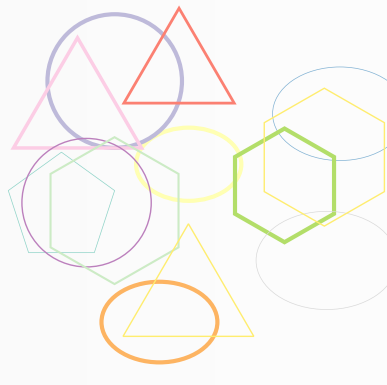[{"shape": "pentagon", "thickness": 0.5, "radius": 0.72, "center": [0.159, 0.46]}, {"shape": "oval", "thickness": 3, "radius": 0.68, "center": [0.487, 0.573]}, {"shape": "circle", "thickness": 3, "radius": 0.87, "center": [0.296, 0.789]}, {"shape": "triangle", "thickness": 2, "radius": 0.82, "center": [0.462, 0.814]}, {"shape": "oval", "thickness": 0.5, "radius": 0.87, "center": [0.877, 0.705]}, {"shape": "oval", "thickness": 3, "radius": 0.75, "center": [0.411, 0.163]}, {"shape": "hexagon", "thickness": 3, "radius": 0.74, "center": [0.734, 0.519]}, {"shape": "triangle", "thickness": 2.5, "radius": 0.95, "center": [0.2, 0.711]}, {"shape": "oval", "thickness": 0.5, "radius": 0.91, "center": [0.843, 0.324]}, {"shape": "circle", "thickness": 1, "radius": 0.83, "center": [0.223, 0.474]}, {"shape": "hexagon", "thickness": 1.5, "radius": 0.95, "center": [0.296, 0.453]}, {"shape": "triangle", "thickness": 1, "radius": 0.97, "center": [0.486, 0.224]}, {"shape": "hexagon", "thickness": 1, "radius": 0.9, "center": [0.837, 0.592]}]